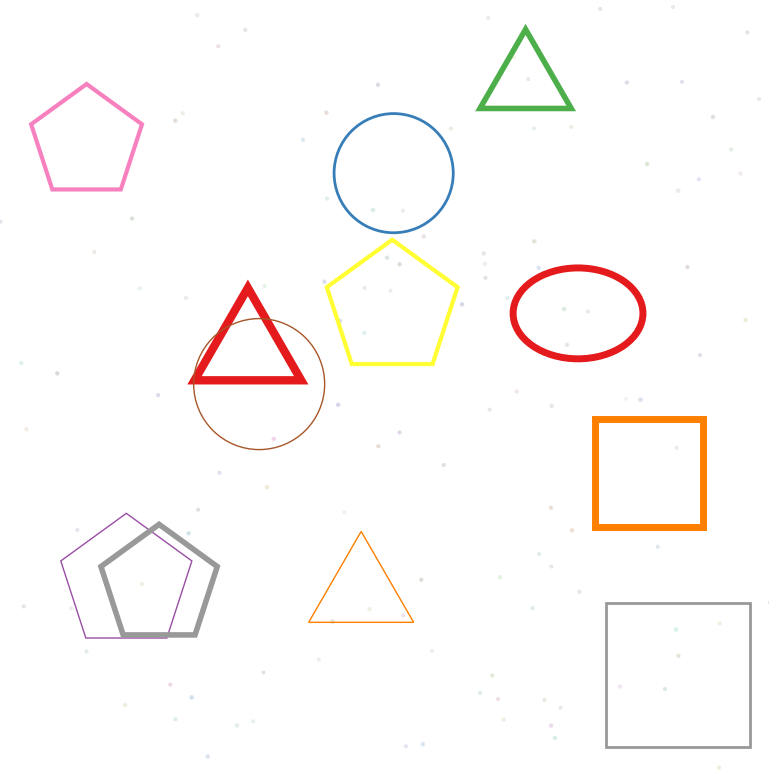[{"shape": "triangle", "thickness": 3, "radius": 0.4, "center": [0.322, 0.546]}, {"shape": "oval", "thickness": 2.5, "radius": 0.42, "center": [0.751, 0.593]}, {"shape": "circle", "thickness": 1, "radius": 0.39, "center": [0.511, 0.775]}, {"shape": "triangle", "thickness": 2, "radius": 0.34, "center": [0.683, 0.893]}, {"shape": "pentagon", "thickness": 0.5, "radius": 0.45, "center": [0.164, 0.244]}, {"shape": "triangle", "thickness": 0.5, "radius": 0.39, "center": [0.469, 0.231]}, {"shape": "square", "thickness": 2.5, "radius": 0.35, "center": [0.843, 0.386]}, {"shape": "pentagon", "thickness": 1.5, "radius": 0.45, "center": [0.509, 0.599]}, {"shape": "circle", "thickness": 0.5, "radius": 0.43, "center": [0.337, 0.501]}, {"shape": "pentagon", "thickness": 1.5, "radius": 0.38, "center": [0.112, 0.815]}, {"shape": "pentagon", "thickness": 2, "radius": 0.4, "center": [0.207, 0.24]}, {"shape": "square", "thickness": 1, "radius": 0.47, "center": [0.881, 0.123]}]